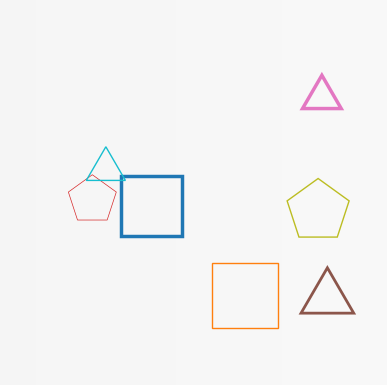[{"shape": "square", "thickness": 2.5, "radius": 0.39, "center": [0.392, 0.465]}, {"shape": "square", "thickness": 1, "radius": 0.42, "center": [0.633, 0.233]}, {"shape": "pentagon", "thickness": 0.5, "radius": 0.33, "center": [0.238, 0.481]}, {"shape": "triangle", "thickness": 2, "radius": 0.39, "center": [0.845, 0.226]}, {"shape": "triangle", "thickness": 2.5, "radius": 0.29, "center": [0.831, 0.747]}, {"shape": "pentagon", "thickness": 1, "radius": 0.42, "center": [0.821, 0.452]}, {"shape": "triangle", "thickness": 1, "radius": 0.29, "center": [0.273, 0.561]}]